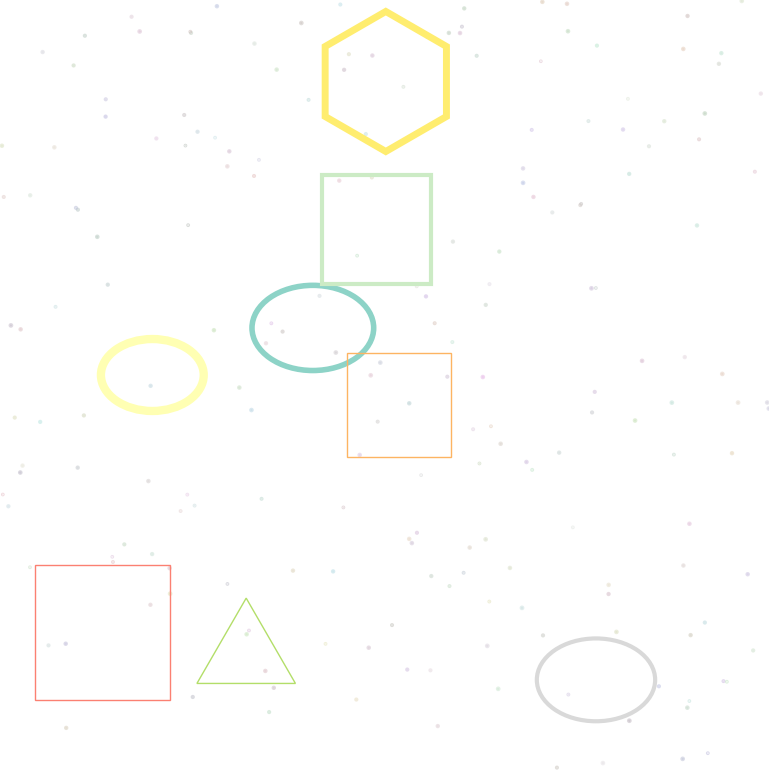[{"shape": "oval", "thickness": 2, "radius": 0.4, "center": [0.406, 0.574]}, {"shape": "oval", "thickness": 3, "radius": 0.33, "center": [0.198, 0.513]}, {"shape": "square", "thickness": 0.5, "radius": 0.44, "center": [0.133, 0.178]}, {"shape": "square", "thickness": 0.5, "radius": 0.34, "center": [0.518, 0.474]}, {"shape": "triangle", "thickness": 0.5, "radius": 0.37, "center": [0.32, 0.149]}, {"shape": "oval", "thickness": 1.5, "radius": 0.38, "center": [0.774, 0.117]}, {"shape": "square", "thickness": 1.5, "radius": 0.35, "center": [0.489, 0.702]}, {"shape": "hexagon", "thickness": 2.5, "radius": 0.45, "center": [0.501, 0.894]}]